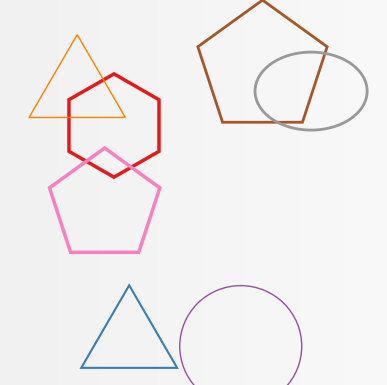[{"shape": "hexagon", "thickness": 2.5, "radius": 0.67, "center": [0.294, 0.674]}, {"shape": "triangle", "thickness": 1.5, "radius": 0.71, "center": [0.333, 0.116]}, {"shape": "circle", "thickness": 1, "radius": 0.79, "center": [0.621, 0.101]}, {"shape": "triangle", "thickness": 1, "radius": 0.72, "center": [0.199, 0.767]}, {"shape": "pentagon", "thickness": 2, "radius": 0.88, "center": [0.677, 0.824]}, {"shape": "pentagon", "thickness": 2.5, "radius": 0.75, "center": [0.27, 0.466]}, {"shape": "oval", "thickness": 2, "radius": 0.72, "center": [0.803, 0.763]}]